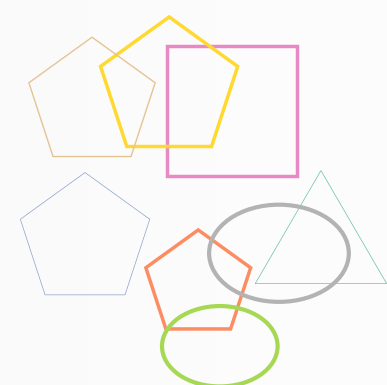[{"shape": "triangle", "thickness": 0.5, "radius": 0.98, "center": [0.828, 0.361]}, {"shape": "pentagon", "thickness": 2.5, "radius": 0.71, "center": [0.512, 0.261]}, {"shape": "pentagon", "thickness": 0.5, "radius": 0.88, "center": [0.219, 0.376]}, {"shape": "square", "thickness": 2.5, "radius": 0.84, "center": [0.599, 0.713]}, {"shape": "oval", "thickness": 3, "radius": 0.75, "center": [0.567, 0.101]}, {"shape": "pentagon", "thickness": 2.5, "radius": 0.93, "center": [0.437, 0.77]}, {"shape": "pentagon", "thickness": 1, "radius": 0.86, "center": [0.237, 0.732]}, {"shape": "oval", "thickness": 3, "radius": 0.9, "center": [0.72, 0.342]}]